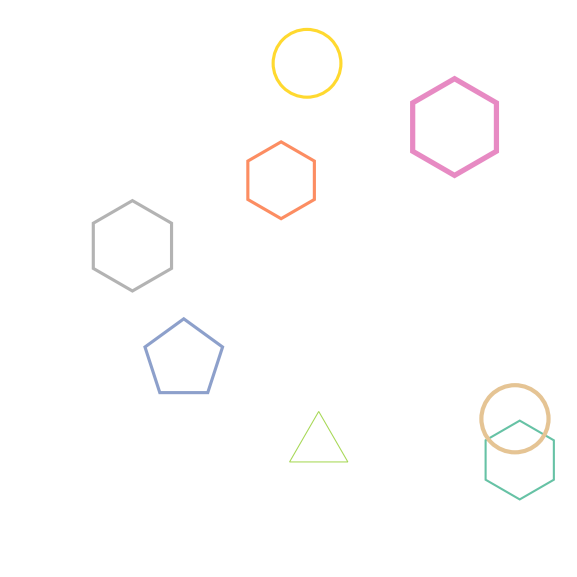[{"shape": "hexagon", "thickness": 1, "radius": 0.34, "center": [0.9, 0.203]}, {"shape": "hexagon", "thickness": 1.5, "radius": 0.33, "center": [0.487, 0.687]}, {"shape": "pentagon", "thickness": 1.5, "radius": 0.35, "center": [0.318, 0.376]}, {"shape": "hexagon", "thickness": 2.5, "radius": 0.42, "center": [0.787, 0.779]}, {"shape": "triangle", "thickness": 0.5, "radius": 0.29, "center": [0.552, 0.228]}, {"shape": "circle", "thickness": 1.5, "radius": 0.29, "center": [0.532, 0.89]}, {"shape": "circle", "thickness": 2, "radius": 0.29, "center": [0.892, 0.274]}, {"shape": "hexagon", "thickness": 1.5, "radius": 0.39, "center": [0.229, 0.573]}]